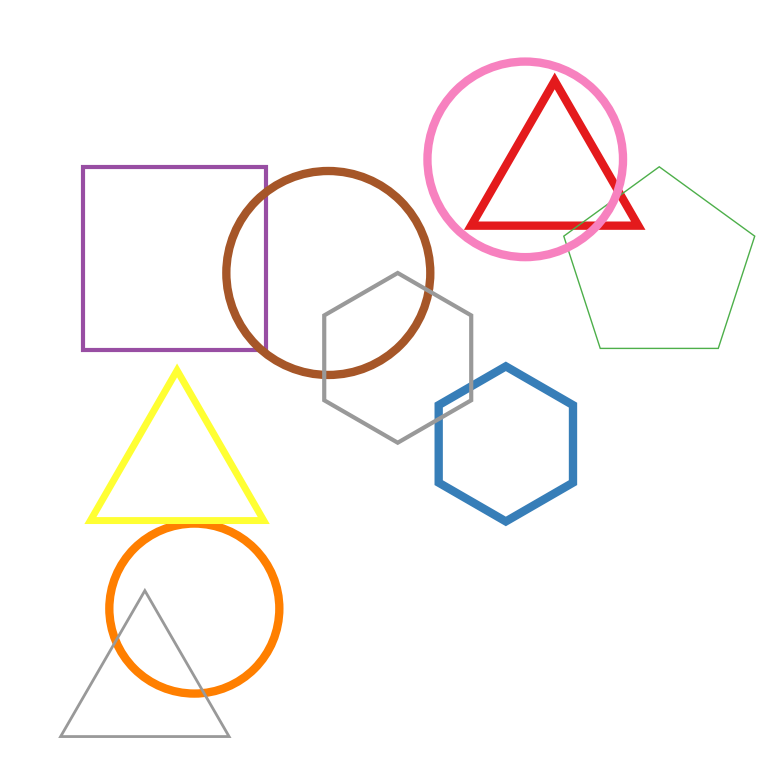[{"shape": "triangle", "thickness": 3, "radius": 0.63, "center": [0.72, 0.77]}, {"shape": "hexagon", "thickness": 3, "radius": 0.5, "center": [0.657, 0.424]}, {"shape": "pentagon", "thickness": 0.5, "radius": 0.65, "center": [0.856, 0.653]}, {"shape": "square", "thickness": 1.5, "radius": 0.6, "center": [0.226, 0.664]}, {"shape": "circle", "thickness": 3, "radius": 0.55, "center": [0.252, 0.21]}, {"shape": "triangle", "thickness": 2.5, "radius": 0.65, "center": [0.23, 0.389]}, {"shape": "circle", "thickness": 3, "radius": 0.66, "center": [0.426, 0.645]}, {"shape": "circle", "thickness": 3, "radius": 0.63, "center": [0.682, 0.793]}, {"shape": "triangle", "thickness": 1, "radius": 0.63, "center": [0.188, 0.107]}, {"shape": "hexagon", "thickness": 1.5, "radius": 0.55, "center": [0.517, 0.535]}]